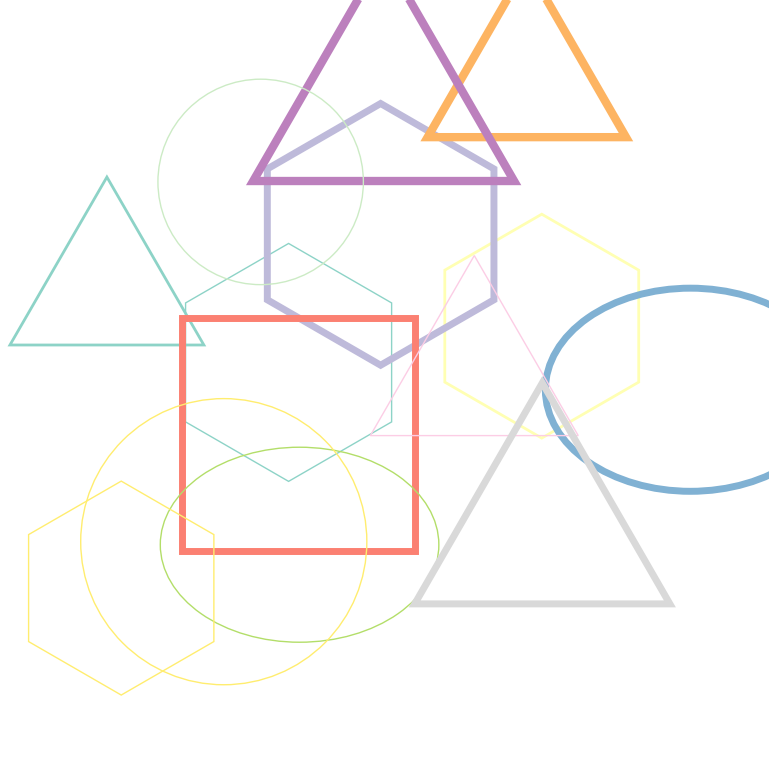[{"shape": "triangle", "thickness": 1, "radius": 0.73, "center": [0.139, 0.625]}, {"shape": "hexagon", "thickness": 0.5, "radius": 0.77, "center": [0.375, 0.529]}, {"shape": "hexagon", "thickness": 1, "radius": 0.73, "center": [0.704, 0.576]}, {"shape": "hexagon", "thickness": 2.5, "radius": 0.85, "center": [0.494, 0.696]}, {"shape": "square", "thickness": 2.5, "radius": 0.76, "center": [0.388, 0.436]}, {"shape": "oval", "thickness": 2.5, "radius": 0.94, "center": [0.897, 0.494]}, {"shape": "triangle", "thickness": 3, "radius": 0.74, "center": [0.684, 0.896]}, {"shape": "oval", "thickness": 0.5, "radius": 0.9, "center": [0.389, 0.293]}, {"shape": "triangle", "thickness": 0.5, "radius": 0.78, "center": [0.616, 0.512]}, {"shape": "triangle", "thickness": 2.5, "radius": 0.96, "center": [0.704, 0.311]}, {"shape": "triangle", "thickness": 3, "radius": 0.98, "center": [0.498, 0.863]}, {"shape": "circle", "thickness": 0.5, "radius": 0.67, "center": [0.339, 0.764]}, {"shape": "hexagon", "thickness": 0.5, "radius": 0.69, "center": [0.157, 0.236]}, {"shape": "circle", "thickness": 0.5, "radius": 0.93, "center": [0.291, 0.297]}]